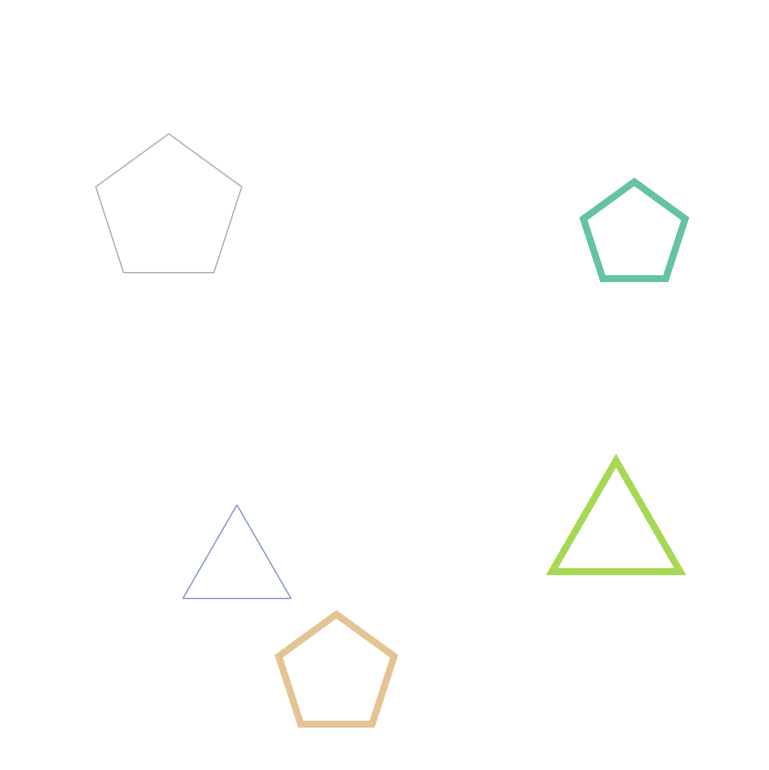[{"shape": "pentagon", "thickness": 2.5, "radius": 0.35, "center": [0.824, 0.694]}, {"shape": "triangle", "thickness": 0.5, "radius": 0.41, "center": [0.308, 0.263]}, {"shape": "triangle", "thickness": 2.5, "radius": 0.48, "center": [0.8, 0.306]}, {"shape": "pentagon", "thickness": 2.5, "radius": 0.39, "center": [0.437, 0.123]}, {"shape": "pentagon", "thickness": 0.5, "radius": 0.5, "center": [0.219, 0.727]}]